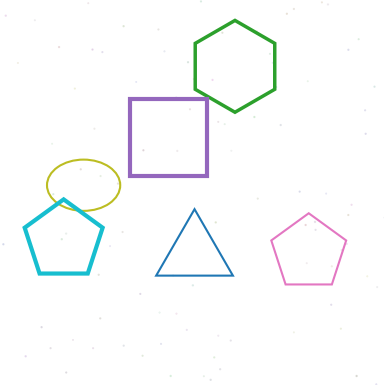[{"shape": "triangle", "thickness": 1.5, "radius": 0.58, "center": [0.505, 0.342]}, {"shape": "hexagon", "thickness": 2.5, "radius": 0.6, "center": [0.61, 0.828]}, {"shape": "square", "thickness": 3, "radius": 0.5, "center": [0.437, 0.643]}, {"shape": "pentagon", "thickness": 1.5, "radius": 0.51, "center": [0.802, 0.344]}, {"shape": "oval", "thickness": 1.5, "radius": 0.48, "center": [0.217, 0.519]}, {"shape": "pentagon", "thickness": 3, "radius": 0.53, "center": [0.165, 0.376]}]